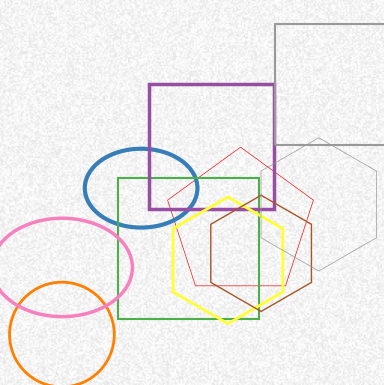[{"shape": "pentagon", "thickness": 0.5, "radius": 1.0, "center": [0.625, 0.419]}, {"shape": "oval", "thickness": 3, "radius": 0.73, "center": [0.367, 0.511]}, {"shape": "square", "thickness": 1.5, "radius": 0.91, "center": [0.489, 0.354]}, {"shape": "square", "thickness": 2.5, "radius": 0.81, "center": [0.55, 0.62]}, {"shape": "circle", "thickness": 2, "radius": 0.68, "center": [0.161, 0.131]}, {"shape": "hexagon", "thickness": 2, "radius": 0.82, "center": [0.592, 0.324]}, {"shape": "hexagon", "thickness": 1, "radius": 0.75, "center": [0.678, 0.342]}, {"shape": "oval", "thickness": 2.5, "radius": 0.91, "center": [0.161, 0.305]}, {"shape": "hexagon", "thickness": 0.5, "radius": 0.87, "center": [0.828, 0.469]}, {"shape": "square", "thickness": 1.5, "radius": 0.78, "center": [0.872, 0.78]}]